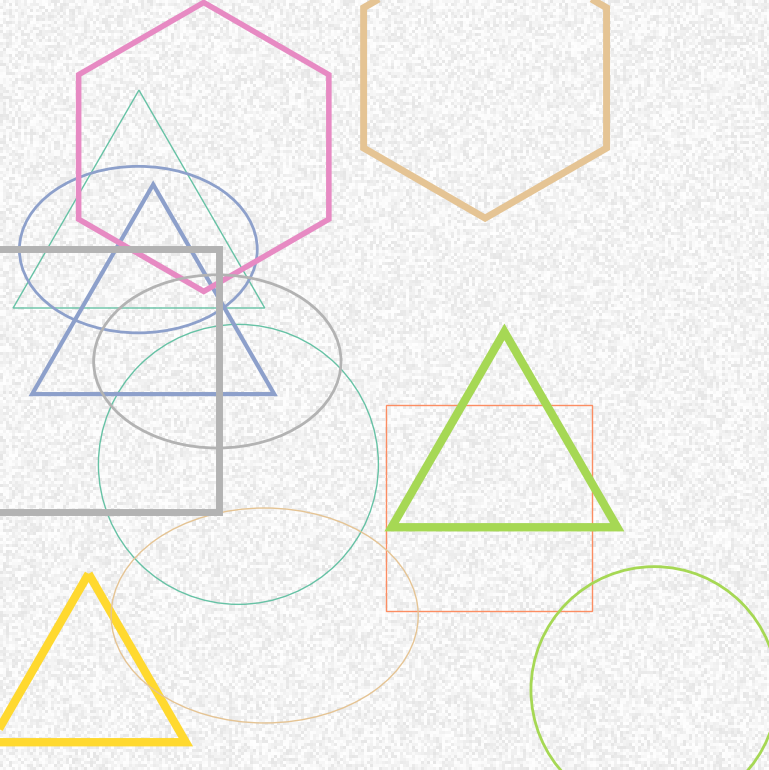[{"shape": "triangle", "thickness": 0.5, "radius": 0.94, "center": [0.18, 0.694]}, {"shape": "circle", "thickness": 0.5, "radius": 0.91, "center": [0.31, 0.397]}, {"shape": "square", "thickness": 0.5, "radius": 0.67, "center": [0.635, 0.34]}, {"shape": "triangle", "thickness": 1.5, "radius": 0.91, "center": [0.199, 0.579]}, {"shape": "oval", "thickness": 1, "radius": 0.77, "center": [0.18, 0.676]}, {"shape": "hexagon", "thickness": 2, "radius": 0.94, "center": [0.265, 0.809]}, {"shape": "circle", "thickness": 1, "radius": 0.8, "center": [0.85, 0.104]}, {"shape": "triangle", "thickness": 3, "radius": 0.85, "center": [0.655, 0.4]}, {"shape": "triangle", "thickness": 3, "radius": 0.73, "center": [0.115, 0.109]}, {"shape": "oval", "thickness": 0.5, "radius": 1.0, "center": [0.344, 0.201]}, {"shape": "hexagon", "thickness": 2.5, "radius": 0.91, "center": [0.63, 0.899]}, {"shape": "oval", "thickness": 1, "radius": 0.8, "center": [0.282, 0.531]}, {"shape": "square", "thickness": 2.5, "radius": 0.85, "center": [0.115, 0.506]}]